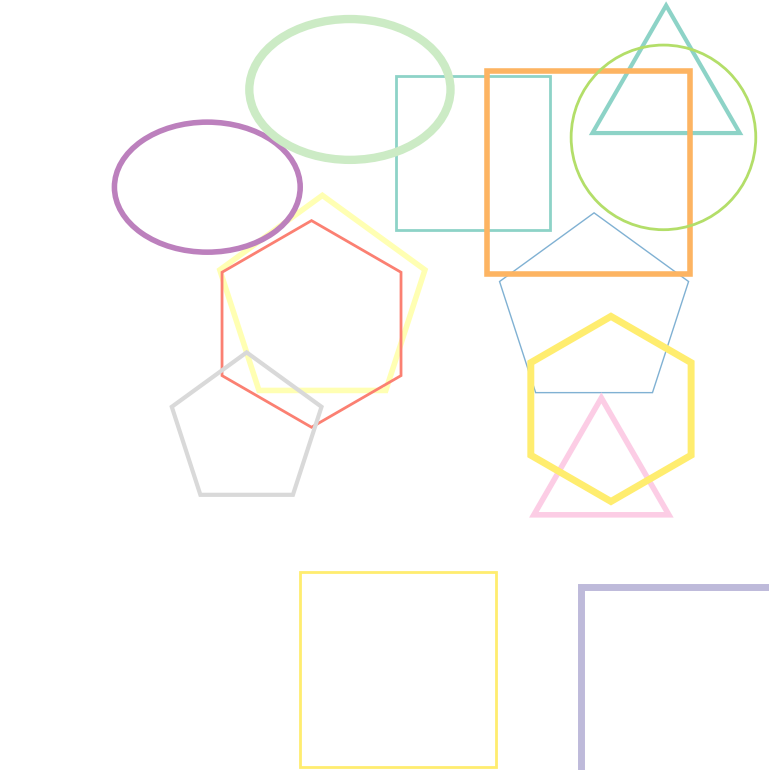[{"shape": "triangle", "thickness": 1.5, "radius": 0.55, "center": [0.865, 0.882]}, {"shape": "square", "thickness": 1, "radius": 0.5, "center": [0.614, 0.801]}, {"shape": "pentagon", "thickness": 2, "radius": 0.7, "center": [0.419, 0.606]}, {"shape": "square", "thickness": 2.5, "radius": 0.68, "center": [0.89, 0.102]}, {"shape": "hexagon", "thickness": 1, "radius": 0.67, "center": [0.405, 0.579]}, {"shape": "pentagon", "thickness": 0.5, "radius": 0.65, "center": [0.772, 0.594]}, {"shape": "square", "thickness": 2, "radius": 0.66, "center": [0.765, 0.776]}, {"shape": "circle", "thickness": 1, "radius": 0.6, "center": [0.862, 0.822]}, {"shape": "triangle", "thickness": 2, "radius": 0.51, "center": [0.781, 0.382]}, {"shape": "pentagon", "thickness": 1.5, "radius": 0.51, "center": [0.32, 0.44]}, {"shape": "oval", "thickness": 2, "radius": 0.6, "center": [0.269, 0.757]}, {"shape": "oval", "thickness": 3, "radius": 0.65, "center": [0.454, 0.884]}, {"shape": "square", "thickness": 1, "radius": 0.63, "center": [0.517, 0.131]}, {"shape": "hexagon", "thickness": 2.5, "radius": 0.6, "center": [0.793, 0.469]}]